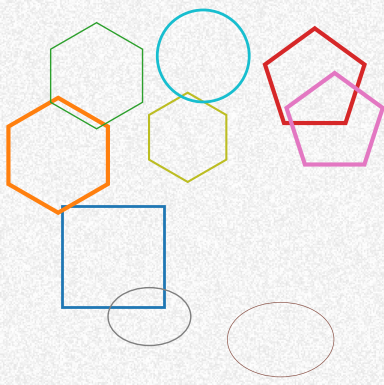[{"shape": "square", "thickness": 2, "radius": 0.66, "center": [0.294, 0.333]}, {"shape": "hexagon", "thickness": 3, "radius": 0.75, "center": [0.151, 0.597]}, {"shape": "hexagon", "thickness": 1, "radius": 0.69, "center": [0.251, 0.803]}, {"shape": "pentagon", "thickness": 3, "radius": 0.68, "center": [0.818, 0.79]}, {"shape": "oval", "thickness": 0.5, "radius": 0.69, "center": [0.729, 0.118]}, {"shape": "pentagon", "thickness": 3, "radius": 0.66, "center": [0.869, 0.679]}, {"shape": "oval", "thickness": 1, "radius": 0.54, "center": [0.388, 0.178]}, {"shape": "hexagon", "thickness": 1.5, "radius": 0.58, "center": [0.488, 0.643]}, {"shape": "circle", "thickness": 2, "radius": 0.6, "center": [0.528, 0.855]}]